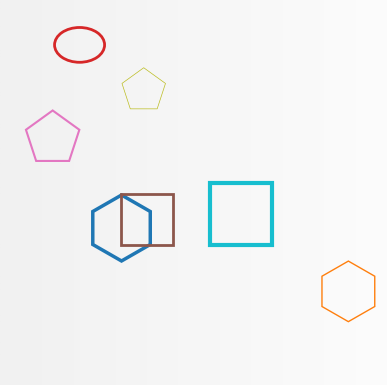[{"shape": "hexagon", "thickness": 2.5, "radius": 0.43, "center": [0.314, 0.408]}, {"shape": "hexagon", "thickness": 1, "radius": 0.39, "center": [0.899, 0.243]}, {"shape": "oval", "thickness": 2, "radius": 0.32, "center": [0.205, 0.883]}, {"shape": "square", "thickness": 2, "radius": 0.33, "center": [0.379, 0.43]}, {"shape": "pentagon", "thickness": 1.5, "radius": 0.36, "center": [0.136, 0.641]}, {"shape": "pentagon", "thickness": 0.5, "radius": 0.3, "center": [0.371, 0.765]}, {"shape": "square", "thickness": 3, "radius": 0.41, "center": [0.622, 0.443]}]